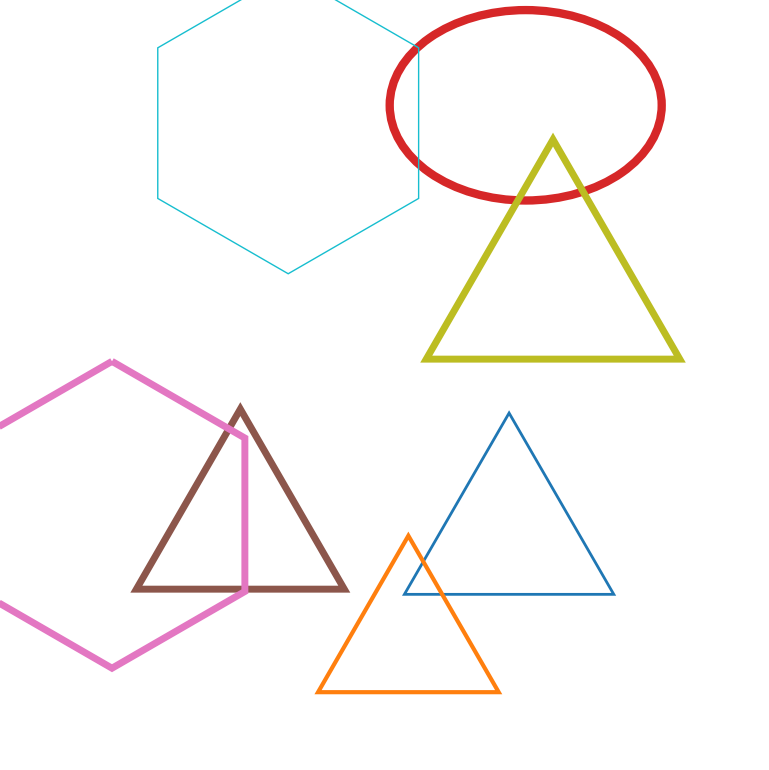[{"shape": "triangle", "thickness": 1, "radius": 0.78, "center": [0.661, 0.307]}, {"shape": "triangle", "thickness": 1.5, "radius": 0.68, "center": [0.53, 0.169]}, {"shape": "oval", "thickness": 3, "radius": 0.88, "center": [0.683, 0.863]}, {"shape": "triangle", "thickness": 2.5, "radius": 0.78, "center": [0.312, 0.313]}, {"shape": "hexagon", "thickness": 2.5, "radius": 1.0, "center": [0.145, 0.331]}, {"shape": "triangle", "thickness": 2.5, "radius": 0.95, "center": [0.718, 0.629]}, {"shape": "hexagon", "thickness": 0.5, "radius": 0.98, "center": [0.374, 0.84]}]